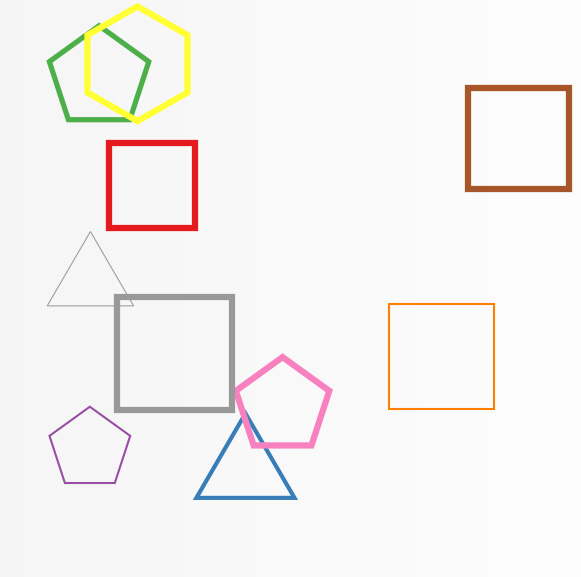[{"shape": "square", "thickness": 3, "radius": 0.37, "center": [0.262, 0.678]}, {"shape": "triangle", "thickness": 2, "radius": 0.49, "center": [0.422, 0.186]}, {"shape": "pentagon", "thickness": 2.5, "radius": 0.45, "center": [0.17, 0.865]}, {"shape": "pentagon", "thickness": 1, "radius": 0.37, "center": [0.155, 0.222]}, {"shape": "square", "thickness": 1, "radius": 0.45, "center": [0.76, 0.382]}, {"shape": "hexagon", "thickness": 3, "radius": 0.5, "center": [0.237, 0.889]}, {"shape": "square", "thickness": 3, "radius": 0.44, "center": [0.892, 0.76]}, {"shape": "pentagon", "thickness": 3, "radius": 0.42, "center": [0.486, 0.296]}, {"shape": "triangle", "thickness": 0.5, "radius": 0.43, "center": [0.156, 0.512]}, {"shape": "square", "thickness": 3, "radius": 0.49, "center": [0.3, 0.387]}]